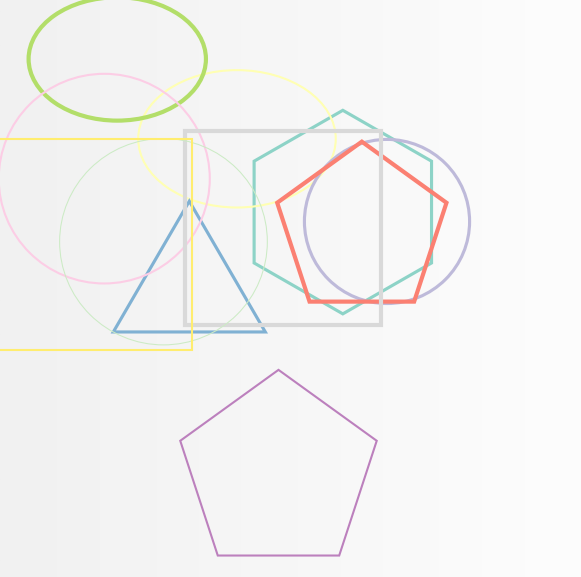[{"shape": "hexagon", "thickness": 1.5, "radius": 0.88, "center": [0.59, 0.632]}, {"shape": "oval", "thickness": 1, "radius": 0.85, "center": [0.408, 0.759]}, {"shape": "circle", "thickness": 1.5, "radius": 0.71, "center": [0.666, 0.616]}, {"shape": "pentagon", "thickness": 2, "radius": 0.77, "center": [0.623, 0.601]}, {"shape": "triangle", "thickness": 1.5, "radius": 0.75, "center": [0.326, 0.5]}, {"shape": "oval", "thickness": 2, "radius": 0.76, "center": [0.202, 0.897]}, {"shape": "circle", "thickness": 1, "radius": 0.91, "center": [0.179, 0.69]}, {"shape": "square", "thickness": 2, "radius": 0.84, "center": [0.487, 0.604]}, {"shape": "pentagon", "thickness": 1, "radius": 0.89, "center": [0.479, 0.181]}, {"shape": "circle", "thickness": 0.5, "radius": 0.89, "center": [0.281, 0.581]}, {"shape": "square", "thickness": 1, "radius": 0.91, "center": [0.147, 0.576]}]